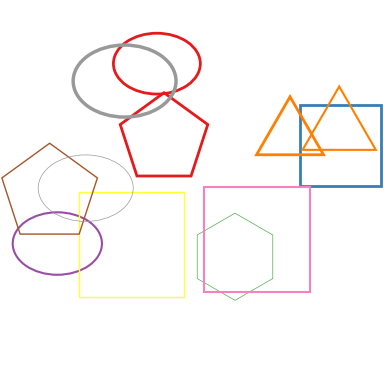[{"shape": "pentagon", "thickness": 2, "radius": 0.6, "center": [0.426, 0.64]}, {"shape": "oval", "thickness": 2, "radius": 0.56, "center": [0.407, 0.835]}, {"shape": "square", "thickness": 2, "radius": 0.52, "center": [0.885, 0.623]}, {"shape": "hexagon", "thickness": 0.5, "radius": 0.57, "center": [0.61, 0.333]}, {"shape": "oval", "thickness": 1.5, "radius": 0.58, "center": [0.149, 0.367]}, {"shape": "triangle", "thickness": 1.5, "radius": 0.55, "center": [0.881, 0.666]}, {"shape": "triangle", "thickness": 2, "radius": 0.5, "center": [0.753, 0.648]}, {"shape": "square", "thickness": 1, "radius": 0.68, "center": [0.341, 0.364]}, {"shape": "pentagon", "thickness": 1, "radius": 0.65, "center": [0.129, 0.497]}, {"shape": "square", "thickness": 1.5, "radius": 0.69, "center": [0.667, 0.378]}, {"shape": "oval", "thickness": 0.5, "radius": 0.62, "center": [0.223, 0.511]}, {"shape": "oval", "thickness": 2.5, "radius": 0.67, "center": [0.324, 0.789]}]